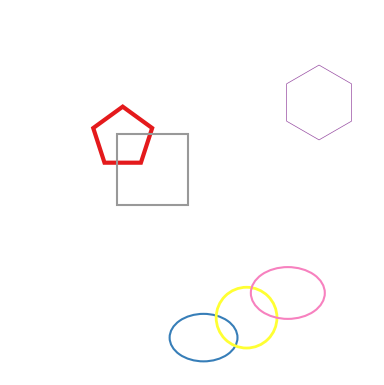[{"shape": "pentagon", "thickness": 3, "radius": 0.4, "center": [0.319, 0.643]}, {"shape": "oval", "thickness": 1.5, "radius": 0.44, "center": [0.529, 0.123]}, {"shape": "hexagon", "thickness": 0.5, "radius": 0.49, "center": [0.829, 0.734]}, {"shape": "circle", "thickness": 2, "radius": 0.39, "center": [0.64, 0.175]}, {"shape": "oval", "thickness": 1.5, "radius": 0.48, "center": [0.748, 0.239]}, {"shape": "square", "thickness": 1.5, "radius": 0.46, "center": [0.397, 0.559]}]